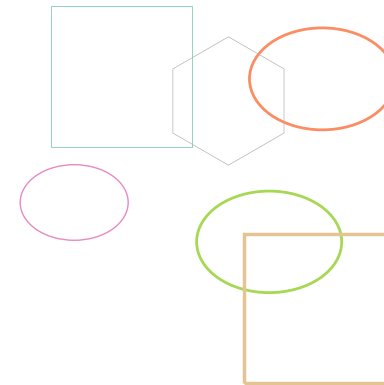[{"shape": "square", "thickness": 0.5, "radius": 0.91, "center": [0.316, 0.801]}, {"shape": "oval", "thickness": 2, "radius": 0.95, "center": [0.837, 0.795]}, {"shape": "oval", "thickness": 1, "radius": 0.7, "center": [0.193, 0.474]}, {"shape": "oval", "thickness": 2, "radius": 0.94, "center": [0.699, 0.372]}, {"shape": "square", "thickness": 2.5, "radius": 0.97, "center": [0.827, 0.199]}, {"shape": "hexagon", "thickness": 0.5, "radius": 0.83, "center": [0.593, 0.738]}]